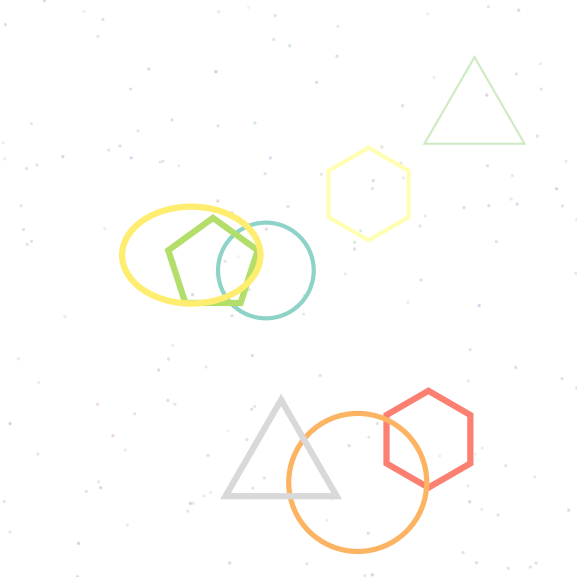[{"shape": "circle", "thickness": 2, "radius": 0.41, "center": [0.46, 0.531]}, {"shape": "hexagon", "thickness": 2, "radius": 0.4, "center": [0.638, 0.663]}, {"shape": "hexagon", "thickness": 3, "radius": 0.42, "center": [0.742, 0.239]}, {"shape": "circle", "thickness": 2.5, "radius": 0.6, "center": [0.619, 0.164]}, {"shape": "pentagon", "thickness": 3, "radius": 0.41, "center": [0.369, 0.54]}, {"shape": "triangle", "thickness": 3, "radius": 0.56, "center": [0.487, 0.196]}, {"shape": "triangle", "thickness": 1, "radius": 0.5, "center": [0.822, 0.8]}, {"shape": "oval", "thickness": 3, "radius": 0.6, "center": [0.331, 0.557]}]